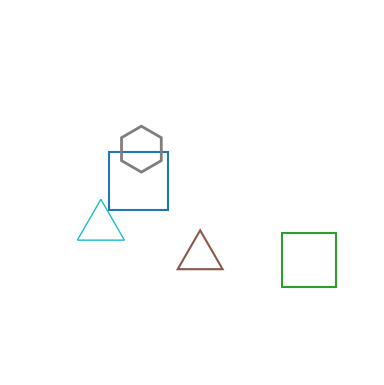[{"shape": "square", "thickness": 1.5, "radius": 0.38, "center": [0.359, 0.529]}, {"shape": "square", "thickness": 1.5, "radius": 0.35, "center": [0.803, 0.325]}, {"shape": "triangle", "thickness": 1.5, "radius": 0.34, "center": [0.52, 0.334]}, {"shape": "hexagon", "thickness": 2, "radius": 0.3, "center": [0.367, 0.613]}, {"shape": "triangle", "thickness": 1, "radius": 0.35, "center": [0.262, 0.412]}]